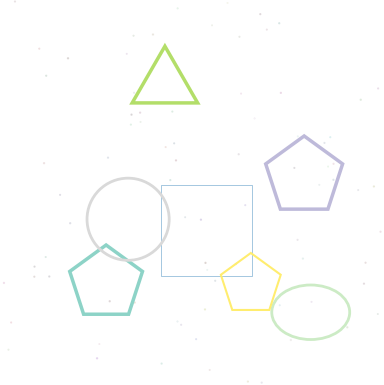[{"shape": "pentagon", "thickness": 2.5, "radius": 0.5, "center": [0.276, 0.264]}, {"shape": "pentagon", "thickness": 2.5, "radius": 0.53, "center": [0.79, 0.542]}, {"shape": "square", "thickness": 0.5, "radius": 0.59, "center": [0.537, 0.402]}, {"shape": "triangle", "thickness": 2.5, "radius": 0.49, "center": [0.428, 0.782]}, {"shape": "circle", "thickness": 2, "radius": 0.53, "center": [0.333, 0.431]}, {"shape": "oval", "thickness": 2, "radius": 0.51, "center": [0.807, 0.189]}, {"shape": "pentagon", "thickness": 1.5, "radius": 0.41, "center": [0.651, 0.261]}]